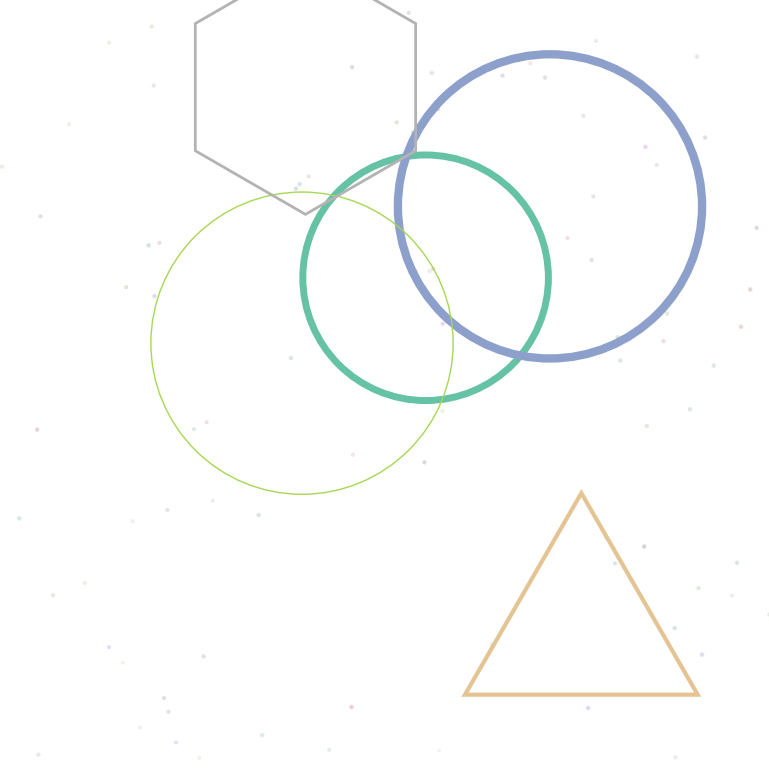[{"shape": "circle", "thickness": 2.5, "radius": 0.8, "center": [0.553, 0.639]}, {"shape": "circle", "thickness": 3, "radius": 0.99, "center": [0.714, 0.732]}, {"shape": "circle", "thickness": 0.5, "radius": 0.98, "center": [0.392, 0.554]}, {"shape": "triangle", "thickness": 1.5, "radius": 0.87, "center": [0.755, 0.185]}, {"shape": "hexagon", "thickness": 1, "radius": 0.83, "center": [0.397, 0.887]}]